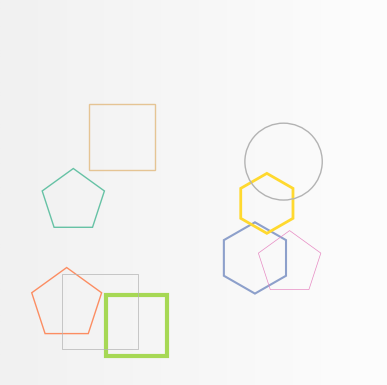[{"shape": "pentagon", "thickness": 1, "radius": 0.42, "center": [0.189, 0.478]}, {"shape": "pentagon", "thickness": 1, "radius": 0.47, "center": [0.172, 0.21]}, {"shape": "hexagon", "thickness": 1.5, "radius": 0.46, "center": [0.658, 0.33]}, {"shape": "pentagon", "thickness": 0.5, "radius": 0.42, "center": [0.747, 0.316]}, {"shape": "square", "thickness": 3, "radius": 0.4, "center": [0.353, 0.153]}, {"shape": "hexagon", "thickness": 2, "radius": 0.39, "center": [0.689, 0.472]}, {"shape": "square", "thickness": 1, "radius": 0.43, "center": [0.315, 0.644]}, {"shape": "square", "thickness": 0.5, "radius": 0.49, "center": [0.258, 0.191]}, {"shape": "circle", "thickness": 1, "radius": 0.5, "center": [0.732, 0.58]}]